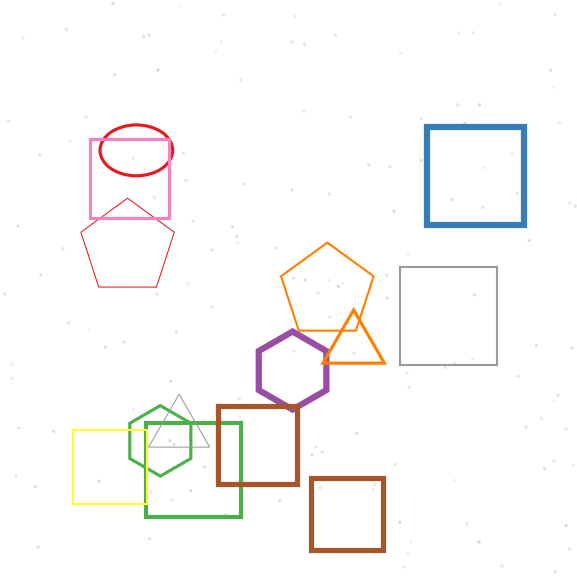[{"shape": "oval", "thickness": 1.5, "radius": 0.31, "center": [0.236, 0.739]}, {"shape": "pentagon", "thickness": 0.5, "radius": 0.43, "center": [0.221, 0.571]}, {"shape": "square", "thickness": 3, "radius": 0.42, "center": [0.823, 0.694]}, {"shape": "hexagon", "thickness": 1.5, "radius": 0.31, "center": [0.278, 0.236]}, {"shape": "square", "thickness": 2, "radius": 0.41, "center": [0.335, 0.186]}, {"shape": "hexagon", "thickness": 3, "radius": 0.34, "center": [0.507, 0.357]}, {"shape": "triangle", "thickness": 1.5, "radius": 0.31, "center": [0.612, 0.401]}, {"shape": "pentagon", "thickness": 1, "radius": 0.42, "center": [0.567, 0.495]}, {"shape": "square", "thickness": 1, "radius": 0.32, "center": [0.19, 0.191]}, {"shape": "square", "thickness": 2.5, "radius": 0.31, "center": [0.601, 0.109]}, {"shape": "square", "thickness": 2.5, "radius": 0.34, "center": [0.446, 0.229]}, {"shape": "square", "thickness": 1.5, "radius": 0.34, "center": [0.224, 0.689]}, {"shape": "triangle", "thickness": 0.5, "radius": 0.31, "center": [0.31, 0.255]}, {"shape": "square", "thickness": 1, "radius": 0.42, "center": [0.776, 0.452]}]